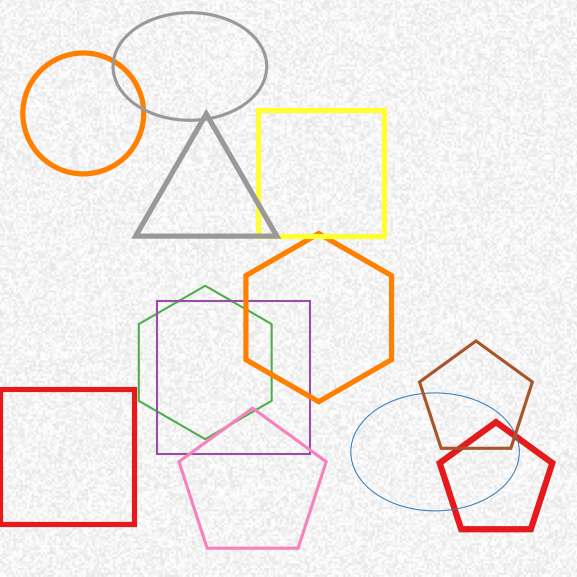[{"shape": "square", "thickness": 2.5, "radius": 0.58, "center": [0.116, 0.208]}, {"shape": "pentagon", "thickness": 3, "radius": 0.51, "center": [0.859, 0.166]}, {"shape": "oval", "thickness": 0.5, "radius": 0.73, "center": [0.753, 0.217]}, {"shape": "hexagon", "thickness": 1, "radius": 0.66, "center": [0.355, 0.371]}, {"shape": "square", "thickness": 1, "radius": 0.66, "center": [0.405, 0.346]}, {"shape": "hexagon", "thickness": 2.5, "radius": 0.73, "center": [0.552, 0.449]}, {"shape": "circle", "thickness": 2.5, "radius": 0.52, "center": [0.144, 0.803]}, {"shape": "square", "thickness": 2.5, "radius": 0.54, "center": [0.556, 0.7]}, {"shape": "pentagon", "thickness": 1.5, "radius": 0.51, "center": [0.824, 0.306]}, {"shape": "pentagon", "thickness": 1.5, "radius": 0.67, "center": [0.437, 0.158]}, {"shape": "oval", "thickness": 1.5, "radius": 0.67, "center": [0.329, 0.884]}, {"shape": "triangle", "thickness": 2.5, "radius": 0.71, "center": [0.357, 0.661]}]